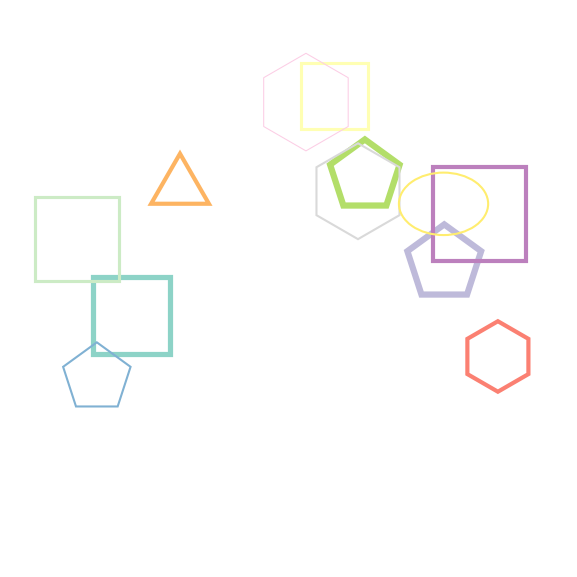[{"shape": "square", "thickness": 2.5, "radius": 0.33, "center": [0.227, 0.452]}, {"shape": "square", "thickness": 1.5, "radius": 0.29, "center": [0.579, 0.833]}, {"shape": "pentagon", "thickness": 3, "radius": 0.34, "center": [0.769, 0.543]}, {"shape": "hexagon", "thickness": 2, "radius": 0.31, "center": [0.862, 0.382]}, {"shape": "pentagon", "thickness": 1, "radius": 0.31, "center": [0.168, 0.345]}, {"shape": "triangle", "thickness": 2, "radius": 0.29, "center": [0.312, 0.675]}, {"shape": "pentagon", "thickness": 3, "radius": 0.32, "center": [0.632, 0.694]}, {"shape": "hexagon", "thickness": 0.5, "radius": 0.42, "center": [0.53, 0.822]}, {"shape": "hexagon", "thickness": 1, "radius": 0.42, "center": [0.62, 0.668]}, {"shape": "square", "thickness": 2, "radius": 0.41, "center": [0.831, 0.629]}, {"shape": "square", "thickness": 1.5, "radius": 0.36, "center": [0.134, 0.585]}, {"shape": "oval", "thickness": 1, "radius": 0.39, "center": [0.768, 0.646]}]